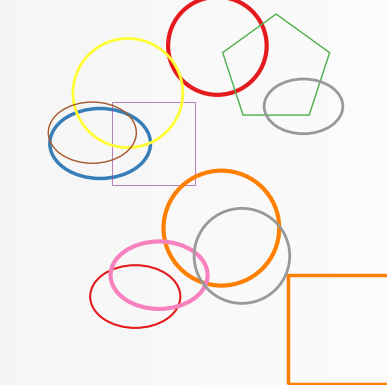[{"shape": "circle", "thickness": 3, "radius": 0.64, "center": [0.561, 0.881]}, {"shape": "oval", "thickness": 1.5, "radius": 0.58, "center": [0.349, 0.23]}, {"shape": "oval", "thickness": 2.5, "radius": 0.65, "center": [0.258, 0.627]}, {"shape": "pentagon", "thickness": 1, "radius": 0.73, "center": [0.713, 0.818]}, {"shape": "square", "thickness": 0.5, "radius": 0.54, "center": [0.396, 0.627]}, {"shape": "circle", "thickness": 3, "radius": 0.75, "center": [0.571, 0.408]}, {"shape": "square", "thickness": 2.5, "radius": 0.71, "center": [0.884, 0.144]}, {"shape": "circle", "thickness": 2, "radius": 0.71, "center": [0.33, 0.758]}, {"shape": "oval", "thickness": 1, "radius": 0.57, "center": [0.238, 0.655]}, {"shape": "oval", "thickness": 3, "radius": 0.63, "center": [0.41, 0.285]}, {"shape": "oval", "thickness": 2, "radius": 0.51, "center": [0.783, 0.724]}, {"shape": "circle", "thickness": 2, "radius": 0.62, "center": [0.624, 0.335]}]